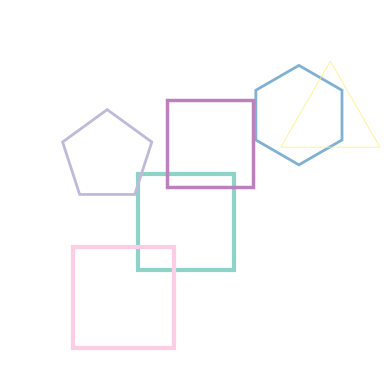[{"shape": "square", "thickness": 3, "radius": 0.63, "center": [0.484, 0.424]}, {"shape": "pentagon", "thickness": 2, "radius": 0.61, "center": [0.278, 0.593]}, {"shape": "hexagon", "thickness": 2, "radius": 0.65, "center": [0.776, 0.701]}, {"shape": "square", "thickness": 3, "radius": 0.66, "center": [0.32, 0.228]}, {"shape": "square", "thickness": 2.5, "radius": 0.56, "center": [0.546, 0.627]}, {"shape": "triangle", "thickness": 0.5, "radius": 0.74, "center": [0.858, 0.692]}]